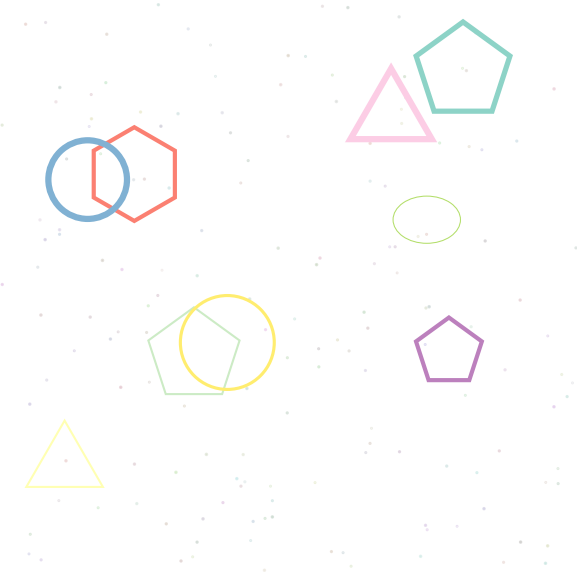[{"shape": "pentagon", "thickness": 2.5, "radius": 0.43, "center": [0.802, 0.876]}, {"shape": "triangle", "thickness": 1, "radius": 0.38, "center": [0.112, 0.194]}, {"shape": "hexagon", "thickness": 2, "radius": 0.41, "center": [0.233, 0.698]}, {"shape": "circle", "thickness": 3, "radius": 0.34, "center": [0.152, 0.688]}, {"shape": "oval", "thickness": 0.5, "radius": 0.29, "center": [0.739, 0.619]}, {"shape": "triangle", "thickness": 3, "radius": 0.41, "center": [0.677, 0.799]}, {"shape": "pentagon", "thickness": 2, "radius": 0.3, "center": [0.777, 0.389]}, {"shape": "pentagon", "thickness": 1, "radius": 0.42, "center": [0.336, 0.384]}, {"shape": "circle", "thickness": 1.5, "radius": 0.41, "center": [0.394, 0.406]}]